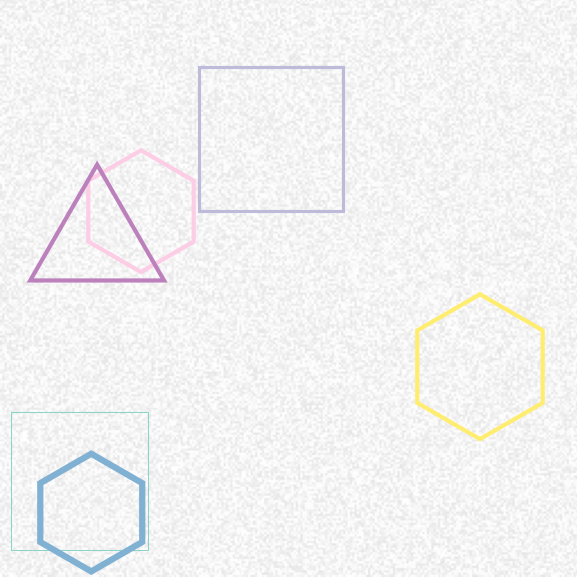[{"shape": "square", "thickness": 0.5, "radius": 0.6, "center": [0.137, 0.166]}, {"shape": "square", "thickness": 1.5, "radius": 0.63, "center": [0.47, 0.759]}, {"shape": "hexagon", "thickness": 3, "radius": 0.51, "center": [0.158, 0.112]}, {"shape": "hexagon", "thickness": 2, "radius": 0.53, "center": [0.244, 0.633]}, {"shape": "triangle", "thickness": 2, "radius": 0.67, "center": [0.168, 0.58]}, {"shape": "hexagon", "thickness": 2, "radius": 0.63, "center": [0.831, 0.364]}]